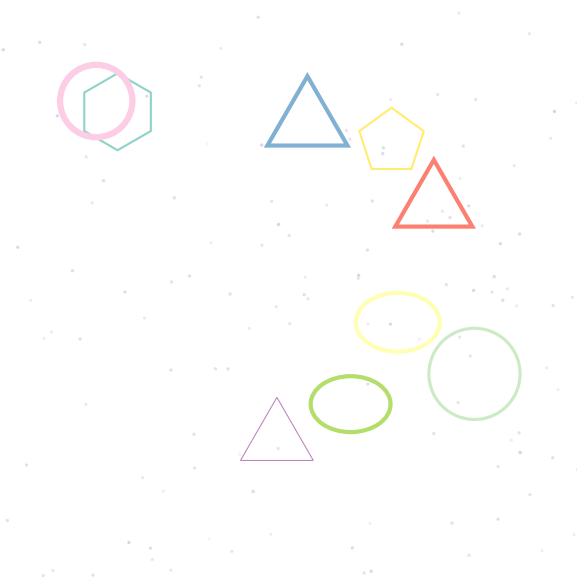[{"shape": "hexagon", "thickness": 1, "radius": 0.33, "center": [0.204, 0.806]}, {"shape": "oval", "thickness": 2, "radius": 0.36, "center": [0.689, 0.441]}, {"shape": "triangle", "thickness": 2, "radius": 0.39, "center": [0.751, 0.645]}, {"shape": "triangle", "thickness": 2, "radius": 0.4, "center": [0.532, 0.787]}, {"shape": "oval", "thickness": 2, "radius": 0.35, "center": [0.607, 0.299]}, {"shape": "circle", "thickness": 3, "radius": 0.31, "center": [0.167, 0.824]}, {"shape": "triangle", "thickness": 0.5, "radius": 0.36, "center": [0.479, 0.238]}, {"shape": "circle", "thickness": 1.5, "radius": 0.39, "center": [0.822, 0.352]}, {"shape": "pentagon", "thickness": 1, "radius": 0.29, "center": [0.678, 0.754]}]